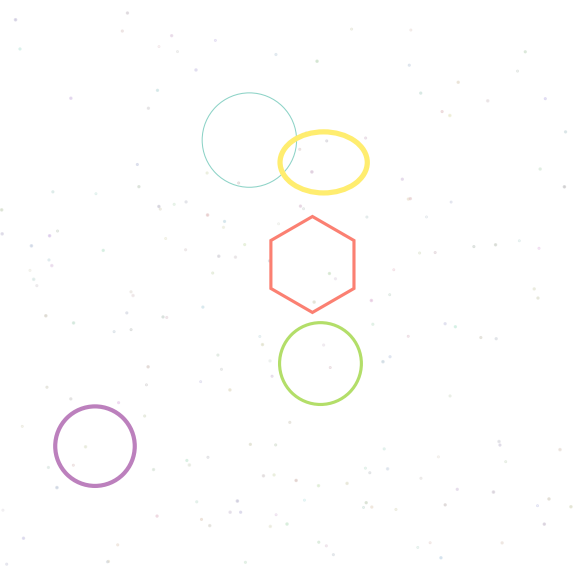[{"shape": "circle", "thickness": 0.5, "radius": 0.41, "center": [0.432, 0.757]}, {"shape": "hexagon", "thickness": 1.5, "radius": 0.42, "center": [0.541, 0.541]}, {"shape": "circle", "thickness": 1.5, "radius": 0.35, "center": [0.555, 0.37]}, {"shape": "circle", "thickness": 2, "radius": 0.34, "center": [0.164, 0.227]}, {"shape": "oval", "thickness": 2.5, "radius": 0.38, "center": [0.56, 0.718]}]